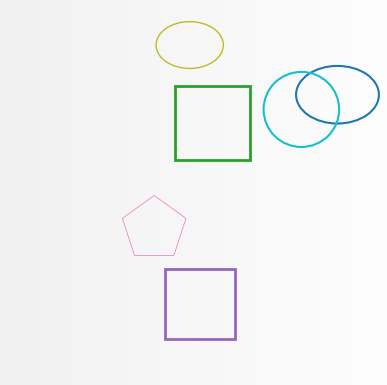[{"shape": "oval", "thickness": 1.5, "radius": 0.53, "center": [0.871, 0.754]}, {"shape": "square", "thickness": 2, "radius": 0.48, "center": [0.548, 0.681]}, {"shape": "square", "thickness": 2, "radius": 0.45, "center": [0.516, 0.21]}, {"shape": "pentagon", "thickness": 0.5, "radius": 0.43, "center": [0.398, 0.406]}, {"shape": "oval", "thickness": 1, "radius": 0.43, "center": [0.49, 0.883]}, {"shape": "circle", "thickness": 1.5, "radius": 0.49, "center": [0.778, 0.716]}]